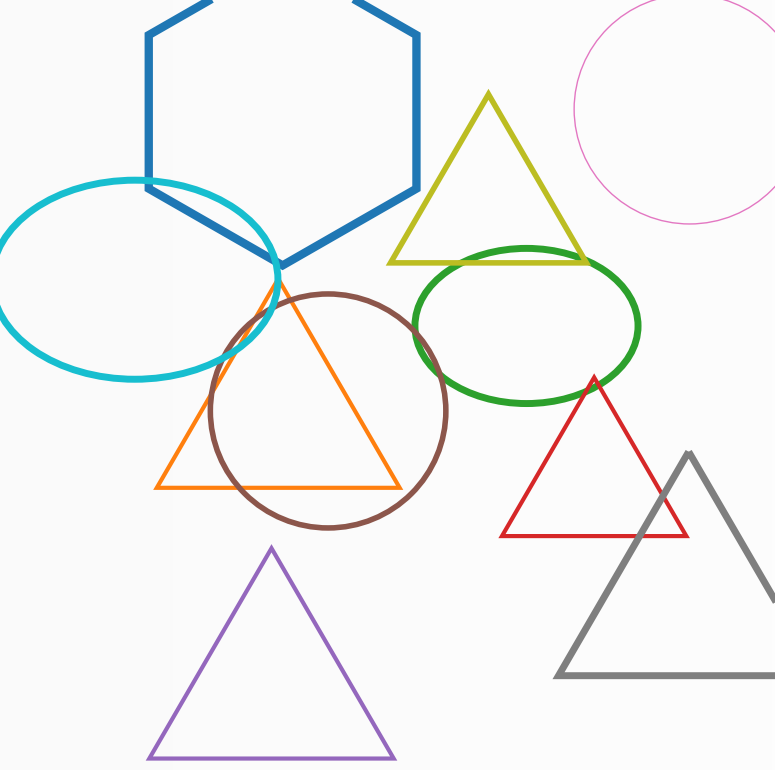[{"shape": "hexagon", "thickness": 3, "radius": 1.0, "center": [0.365, 0.855]}, {"shape": "triangle", "thickness": 1.5, "radius": 0.9, "center": [0.359, 0.457]}, {"shape": "oval", "thickness": 2.5, "radius": 0.72, "center": [0.679, 0.577]}, {"shape": "triangle", "thickness": 1.5, "radius": 0.69, "center": [0.767, 0.372]}, {"shape": "triangle", "thickness": 1.5, "radius": 0.91, "center": [0.35, 0.106]}, {"shape": "circle", "thickness": 2, "radius": 0.76, "center": [0.423, 0.466]}, {"shape": "circle", "thickness": 0.5, "radius": 0.75, "center": [0.89, 0.858]}, {"shape": "triangle", "thickness": 2.5, "radius": 0.97, "center": [0.889, 0.219]}, {"shape": "triangle", "thickness": 2, "radius": 0.73, "center": [0.63, 0.732]}, {"shape": "oval", "thickness": 2.5, "radius": 0.92, "center": [0.174, 0.637]}]